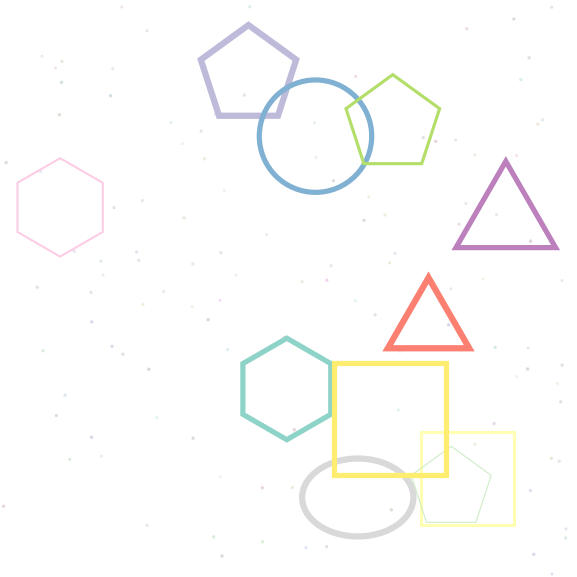[{"shape": "hexagon", "thickness": 2.5, "radius": 0.44, "center": [0.497, 0.326]}, {"shape": "square", "thickness": 1.5, "radius": 0.4, "center": [0.809, 0.171]}, {"shape": "pentagon", "thickness": 3, "radius": 0.43, "center": [0.43, 0.869]}, {"shape": "triangle", "thickness": 3, "radius": 0.41, "center": [0.742, 0.437]}, {"shape": "circle", "thickness": 2.5, "radius": 0.49, "center": [0.546, 0.763]}, {"shape": "pentagon", "thickness": 1.5, "radius": 0.43, "center": [0.68, 0.785]}, {"shape": "hexagon", "thickness": 1, "radius": 0.43, "center": [0.104, 0.64]}, {"shape": "oval", "thickness": 3, "radius": 0.48, "center": [0.62, 0.138]}, {"shape": "triangle", "thickness": 2.5, "radius": 0.5, "center": [0.876, 0.62]}, {"shape": "pentagon", "thickness": 0.5, "radius": 0.36, "center": [0.781, 0.154]}, {"shape": "square", "thickness": 2.5, "radius": 0.48, "center": [0.676, 0.273]}]